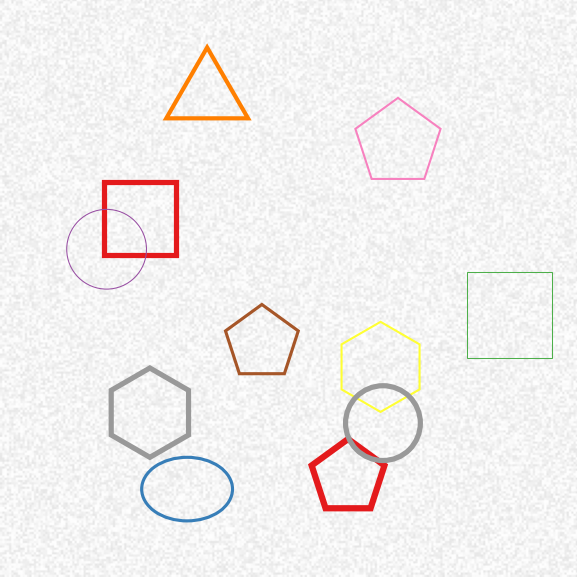[{"shape": "pentagon", "thickness": 3, "radius": 0.33, "center": [0.603, 0.173]}, {"shape": "square", "thickness": 2.5, "radius": 0.32, "center": [0.242, 0.621]}, {"shape": "oval", "thickness": 1.5, "radius": 0.39, "center": [0.324, 0.152]}, {"shape": "square", "thickness": 0.5, "radius": 0.37, "center": [0.883, 0.454]}, {"shape": "circle", "thickness": 0.5, "radius": 0.35, "center": [0.185, 0.568]}, {"shape": "triangle", "thickness": 2, "radius": 0.41, "center": [0.359, 0.835]}, {"shape": "hexagon", "thickness": 1, "radius": 0.39, "center": [0.659, 0.364]}, {"shape": "pentagon", "thickness": 1.5, "radius": 0.33, "center": [0.453, 0.406]}, {"shape": "pentagon", "thickness": 1, "radius": 0.39, "center": [0.689, 0.752]}, {"shape": "hexagon", "thickness": 2.5, "radius": 0.39, "center": [0.26, 0.285]}, {"shape": "circle", "thickness": 2.5, "radius": 0.32, "center": [0.663, 0.266]}]